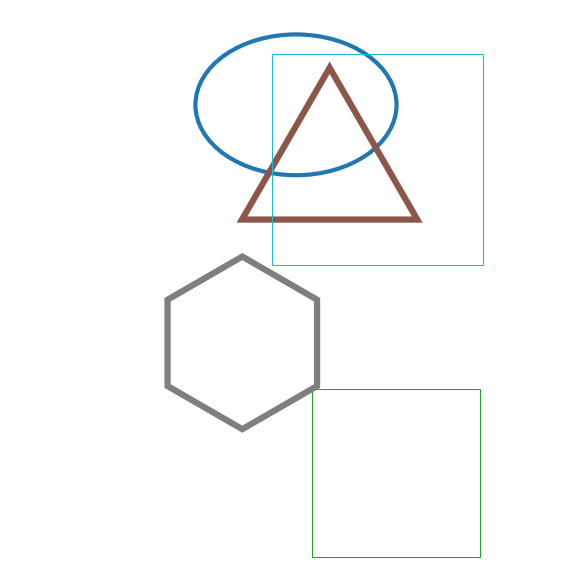[{"shape": "oval", "thickness": 2, "radius": 0.87, "center": [0.513, 0.818]}, {"shape": "square", "thickness": 0.5, "radius": 0.73, "center": [0.686, 0.18]}, {"shape": "triangle", "thickness": 3, "radius": 0.88, "center": [0.571, 0.707]}, {"shape": "hexagon", "thickness": 3, "radius": 0.75, "center": [0.42, 0.405]}, {"shape": "square", "thickness": 0.5, "radius": 0.91, "center": [0.654, 0.723]}]